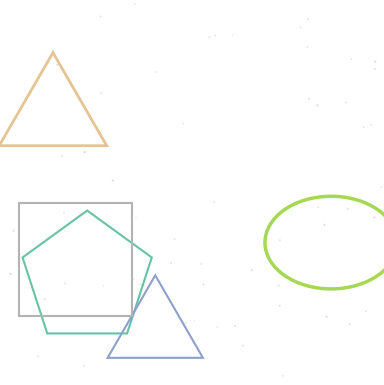[{"shape": "pentagon", "thickness": 1.5, "radius": 0.88, "center": [0.226, 0.277]}, {"shape": "triangle", "thickness": 1.5, "radius": 0.71, "center": [0.403, 0.142]}, {"shape": "oval", "thickness": 2.5, "radius": 0.86, "center": [0.86, 0.37]}, {"shape": "triangle", "thickness": 2, "radius": 0.81, "center": [0.138, 0.702]}, {"shape": "square", "thickness": 1.5, "radius": 0.73, "center": [0.196, 0.326]}]